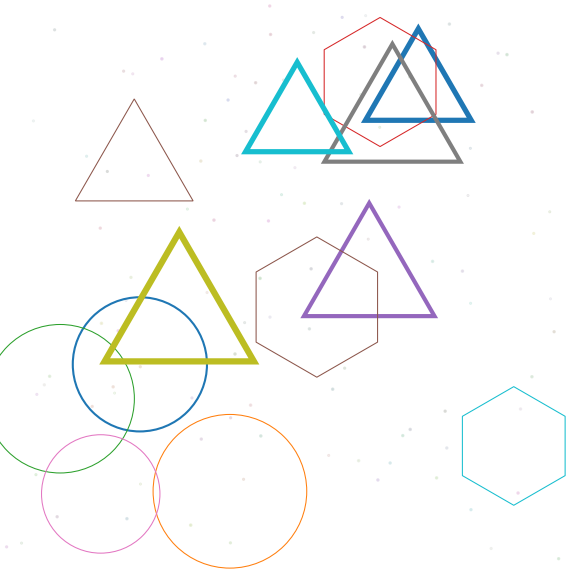[{"shape": "triangle", "thickness": 2.5, "radius": 0.53, "center": [0.724, 0.844]}, {"shape": "circle", "thickness": 1, "radius": 0.58, "center": [0.242, 0.368]}, {"shape": "circle", "thickness": 0.5, "radius": 0.67, "center": [0.398, 0.148]}, {"shape": "circle", "thickness": 0.5, "radius": 0.64, "center": [0.104, 0.309]}, {"shape": "hexagon", "thickness": 0.5, "radius": 0.56, "center": [0.658, 0.857]}, {"shape": "triangle", "thickness": 2, "radius": 0.65, "center": [0.639, 0.517]}, {"shape": "triangle", "thickness": 0.5, "radius": 0.59, "center": [0.232, 0.71]}, {"shape": "hexagon", "thickness": 0.5, "radius": 0.61, "center": [0.549, 0.467]}, {"shape": "circle", "thickness": 0.5, "radius": 0.51, "center": [0.174, 0.144]}, {"shape": "triangle", "thickness": 2, "radius": 0.68, "center": [0.679, 0.787]}, {"shape": "triangle", "thickness": 3, "radius": 0.75, "center": [0.31, 0.448]}, {"shape": "triangle", "thickness": 2.5, "radius": 0.52, "center": [0.515, 0.788]}, {"shape": "hexagon", "thickness": 0.5, "radius": 0.51, "center": [0.89, 0.227]}]